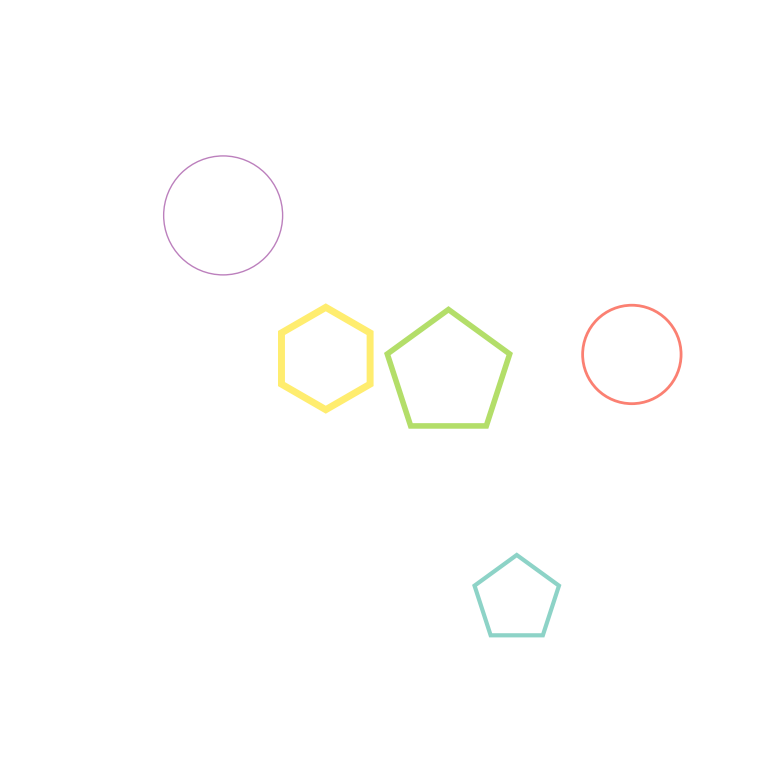[{"shape": "pentagon", "thickness": 1.5, "radius": 0.29, "center": [0.671, 0.222]}, {"shape": "circle", "thickness": 1, "radius": 0.32, "center": [0.821, 0.54]}, {"shape": "pentagon", "thickness": 2, "radius": 0.42, "center": [0.582, 0.514]}, {"shape": "circle", "thickness": 0.5, "radius": 0.39, "center": [0.29, 0.72]}, {"shape": "hexagon", "thickness": 2.5, "radius": 0.33, "center": [0.423, 0.534]}]